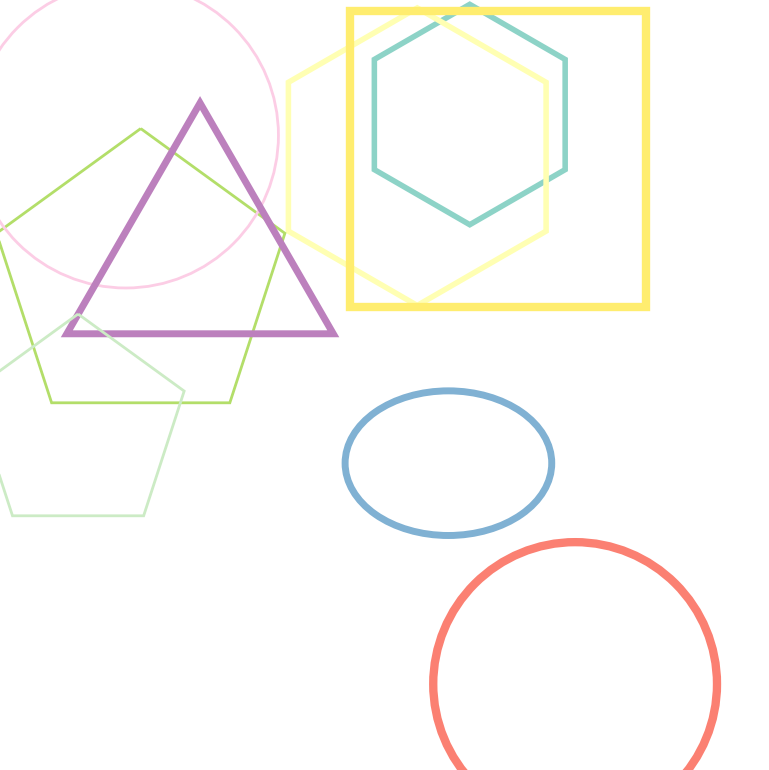[{"shape": "hexagon", "thickness": 2, "radius": 0.72, "center": [0.61, 0.851]}, {"shape": "hexagon", "thickness": 2, "radius": 0.97, "center": [0.542, 0.796]}, {"shape": "circle", "thickness": 3, "radius": 0.92, "center": [0.747, 0.112]}, {"shape": "oval", "thickness": 2.5, "radius": 0.67, "center": [0.582, 0.398]}, {"shape": "pentagon", "thickness": 1, "radius": 0.98, "center": [0.183, 0.636]}, {"shape": "circle", "thickness": 1, "radius": 0.99, "center": [0.163, 0.824]}, {"shape": "triangle", "thickness": 2.5, "radius": 1.0, "center": [0.26, 0.666]}, {"shape": "pentagon", "thickness": 1, "radius": 0.72, "center": [0.101, 0.447]}, {"shape": "square", "thickness": 3, "radius": 0.96, "center": [0.646, 0.794]}]